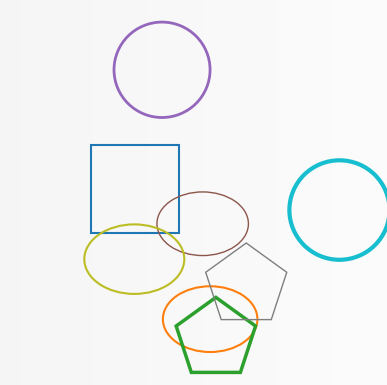[{"shape": "square", "thickness": 1.5, "radius": 0.57, "center": [0.348, 0.509]}, {"shape": "oval", "thickness": 1.5, "radius": 0.61, "center": [0.542, 0.171]}, {"shape": "pentagon", "thickness": 2.5, "radius": 0.54, "center": [0.557, 0.12]}, {"shape": "circle", "thickness": 2, "radius": 0.62, "center": [0.418, 0.819]}, {"shape": "oval", "thickness": 1, "radius": 0.59, "center": [0.523, 0.419]}, {"shape": "pentagon", "thickness": 1, "radius": 0.55, "center": [0.635, 0.259]}, {"shape": "oval", "thickness": 1.5, "radius": 0.65, "center": [0.347, 0.327]}, {"shape": "circle", "thickness": 3, "radius": 0.65, "center": [0.876, 0.454]}]